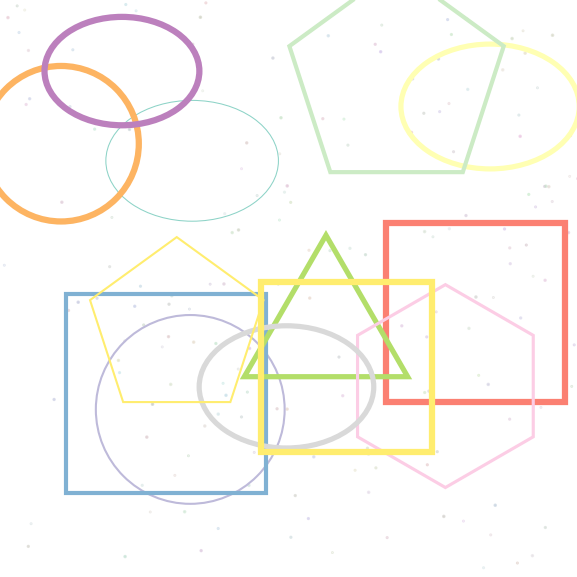[{"shape": "oval", "thickness": 0.5, "radius": 0.75, "center": [0.333, 0.721]}, {"shape": "oval", "thickness": 2.5, "radius": 0.77, "center": [0.849, 0.815]}, {"shape": "circle", "thickness": 1, "radius": 0.82, "center": [0.329, 0.29]}, {"shape": "square", "thickness": 3, "radius": 0.77, "center": [0.824, 0.459]}, {"shape": "square", "thickness": 2, "radius": 0.87, "center": [0.287, 0.318]}, {"shape": "circle", "thickness": 3, "radius": 0.67, "center": [0.106, 0.75]}, {"shape": "triangle", "thickness": 2.5, "radius": 0.82, "center": [0.564, 0.428]}, {"shape": "hexagon", "thickness": 1.5, "radius": 0.88, "center": [0.771, 0.331]}, {"shape": "oval", "thickness": 2.5, "radius": 0.76, "center": [0.496, 0.329]}, {"shape": "oval", "thickness": 3, "radius": 0.67, "center": [0.211, 0.876]}, {"shape": "pentagon", "thickness": 2, "radius": 0.98, "center": [0.687, 0.859]}, {"shape": "pentagon", "thickness": 1, "radius": 0.79, "center": [0.306, 0.431]}, {"shape": "square", "thickness": 3, "radius": 0.74, "center": [0.6, 0.364]}]